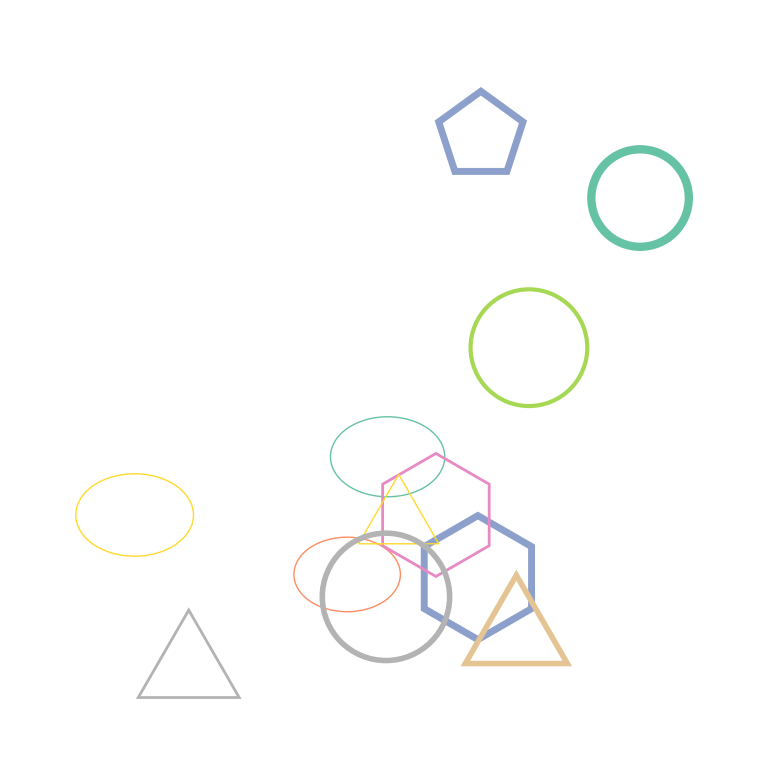[{"shape": "circle", "thickness": 3, "radius": 0.32, "center": [0.831, 0.743]}, {"shape": "oval", "thickness": 0.5, "radius": 0.37, "center": [0.503, 0.407]}, {"shape": "oval", "thickness": 0.5, "radius": 0.35, "center": [0.451, 0.254]}, {"shape": "pentagon", "thickness": 2.5, "radius": 0.29, "center": [0.625, 0.824]}, {"shape": "hexagon", "thickness": 2.5, "radius": 0.4, "center": [0.621, 0.25]}, {"shape": "hexagon", "thickness": 1, "radius": 0.4, "center": [0.566, 0.331]}, {"shape": "circle", "thickness": 1.5, "radius": 0.38, "center": [0.687, 0.548]}, {"shape": "oval", "thickness": 0.5, "radius": 0.38, "center": [0.175, 0.331]}, {"shape": "triangle", "thickness": 0.5, "radius": 0.3, "center": [0.518, 0.324]}, {"shape": "triangle", "thickness": 2, "radius": 0.38, "center": [0.671, 0.177]}, {"shape": "triangle", "thickness": 1, "radius": 0.38, "center": [0.245, 0.132]}, {"shape": "circle", "thickness": 2, "radius": 0.41, "center": [0.501, 0.225]}]